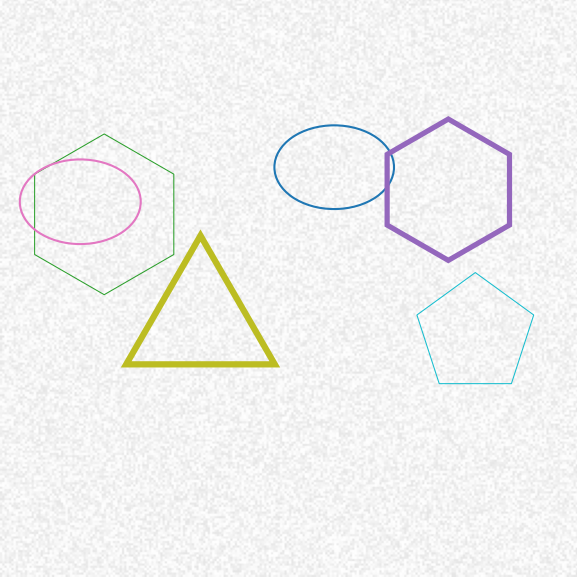[{"shape": "oval", "thickness": 1, "radius": 0.52, "center": [0.579, 0.71]}, {"shape": "hexagon", "thickness": 0.5, "radius": 0.7, "center": [0.18, 0.628]}, {"shape": "hexagon", "thickness": 2.5, "radius": 0.61, "center": [0.776, 0.671]}, {"shape": "oval", "thickness": 1, "radius": 0.52, "center": [0.139, 0.65]}, {"shape": "triangle", "thickness": 3, "radius": 0.74, "center": [0.347, 0.443]}, {"shape": "pentagon", "thickness": 0.5, "radius": 0.53, "center": [0.823, 0.421]}]